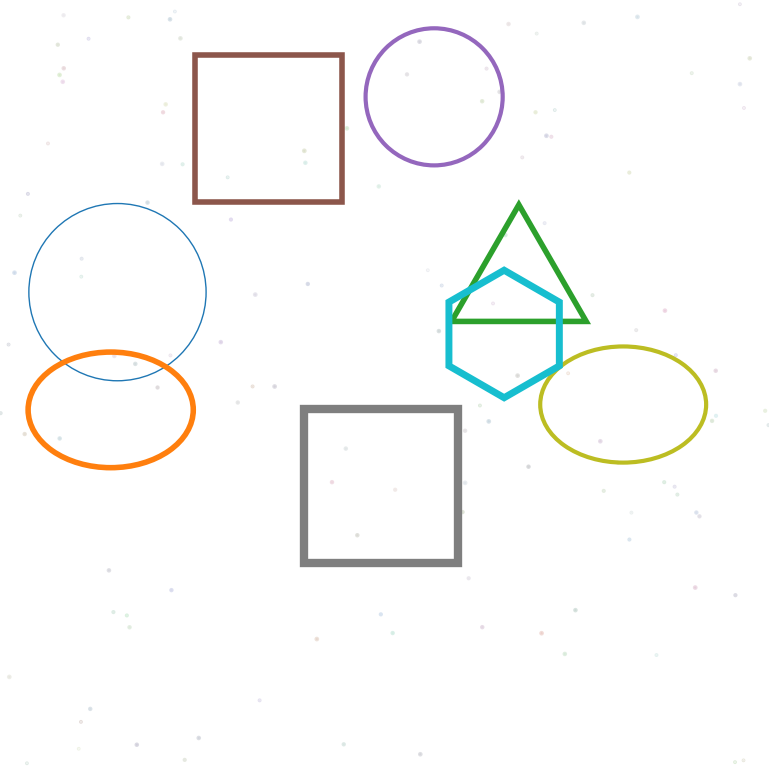[{"shape": "circle", "thickness": 0.5, "radius": 0.58, "center": [0.153, 0.621]}, {"shape": "oval", "thickness": 2, "radius": 0.54, "center": [0.144, 0.468]}, {"shape": "triangle", "thickness": 2, "radius": 0.51, "center": [0.674, 0.633]}, {"shape": "circle", "thickness": 1.5, "radius": 0.45, "center": [0.564, 0.874]}, {"shape": "square", "thickness": 2, "radius": 0.48, "center": [0.349, 0.833]}, {"shape": "square", "thickness": 3, "radius": 0.5, "center": [0.495, 0.368]}, {"shape": "oval", "thickness": 1.5, "radius": 0.54, "center": [0.809, 0.475]}, {"shape": "hexagon", "thickness": 2.5, "radius": 0.41, "center": [0.655, 0.566]}]